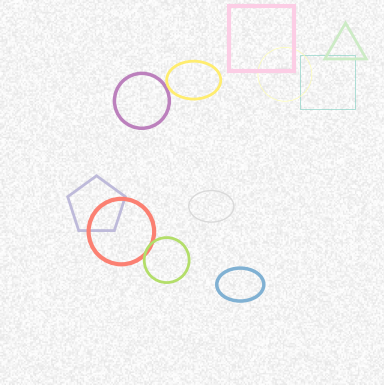[{"shape": "square", "thickness": 0.5, "radius": 0.36, "center": [0.851, 0.787]}, {"shape": "circle", "thickness": 0.5, "radius": 0.35, "center": [0.74, 0.807]}, {"shape": "pentagon", "thickness": 2, "radius": 0.39, "center": [0.251, 0.465]}, {"shape": "circle", "thickness": 3, "radius": 0.43, "center": [0.315, 0.399]}, {"shape": "oval", "thickness": 2.5, "radius": 0.31, "center": [0.624, 0.261]}, {"shape": "circle", "thickness": 2, "radius": 0.29, "center": [0.433, 0.324]}, {"shape": "square", "thickness": 3, "radius": 0.42, "center": [0.679, 0.9]}, {"shape": "oval", "thickness": 1, "radius": 0.29, "center": [0.549, 0.464]}, {"shape": "circle", "thickness": 2.5, "radius": 0.36, "center": [0.369, 0.738]}, {"shape": "triangle", "thickness": 2, "radius": 0.31, "center": [0.898, 0.878]}, {"shape": "oval", "thickness": 2, "radius": 0.35, "center": [0.503, 0.792]}]